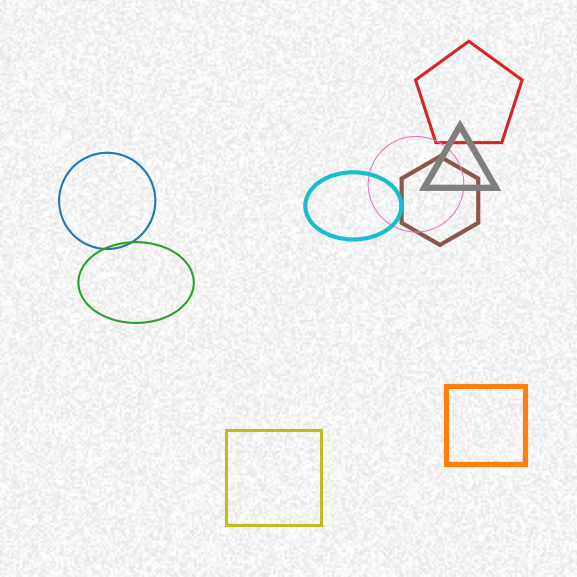[{"shape": "circle", "thickness": 1, "radius": 0.42, "center": [0.186, 0.651]}, {"shape": "square", "thickness": 2.5, "radius": 0.34, "center": [0.841, 0.263]}, {"shape": "oval", "thickness": 1, "radius": 0.5, "center": [0.236, 0.51]}, {"shape": "pentagon", "thickness": 1.5, "radius": 0.49, "center": [0.812, 0.831]}, {"shape": "hexagon", "thickness": 2, "radius": 0.38, "center": [0.762, 0.652]}, {"shape": "circle", "thickness": 0.5, "radius": 0.41, "center": [0.72, 0.68]}, {"shape": "triangle", "thickness": 3, "radius": 0.36, "center": [0.797, 0.71]}, {"shape": "square", "thickness": 1.5, "radius": 0.41, "center": [0.473, 0.172]}, {"shape": "oval", "thickness": 2, "radius": 0.42, "center": [0.612, 0.643]}]